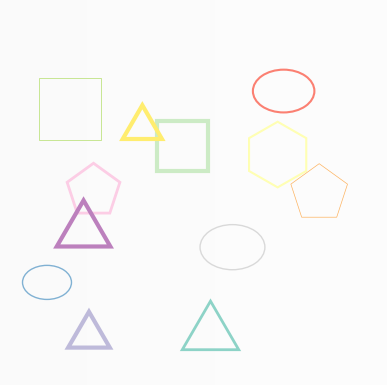[{"shape": "triangle", "thickness": 2, "radius": 0.42, "center": [0.543, 0.134]}, {"shape": "hexagon", "thickness": 1.5, "radius": 0.43, "center": [0.717, 0.599]}, {"shape": "triangle", "thickness": 3, "radius": 0.31, "center": [0.23, 0.128]}, {"shape": "oval", "thickness": 1.5, "radius": 0.4, "center": [0.732, 0.764]}, {"shape": "oval", "thickness": 1, "radius": 0.32, "center": [0.121, 0.267]}, {"shape": "pentagon", "thickness": 0.5, "radius": 0.38, "center": [0.824, 0.498]}, {"shape": "square", "thickness": 0.5, "radius": 0.4, "center": [0.18, 0.717]}, {"shape": "pentagon", "thickness": 2, "radius": 0.36, "center": [0.241, 0.504]}, {"shape": "oval", "thickness": 1, "radius": 0.42, "center": [0.6, 0.358]}, {"shape": "triangle", "thickness": 3, "radius": 0.4, "center": [0.216, 0.4]}, {"shape": "square", "thickness": 3, "radius": 0.33, "center": [0.47, 0.621]}, {"shape": "triangle", "thickness": 3, "radius": 0.29, "center": [0.367, 0.668]}]